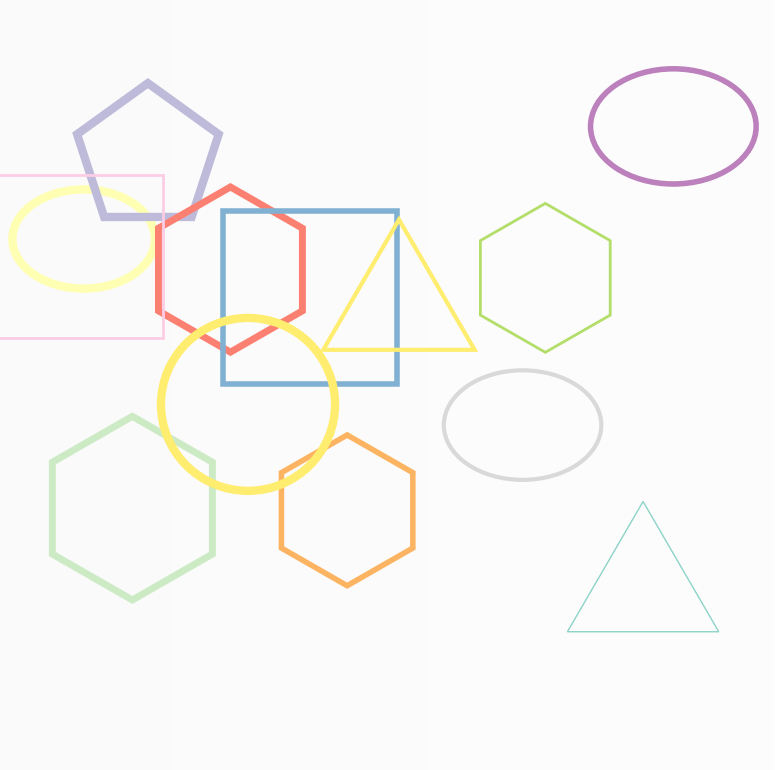[{"shape": "triangle", "thickness": 0.5, "radius": 0.56, "center": [0.83, 0.236]}, {"shape": "oval", "thickness": 3, "radius": 0.46, "center": [0.108, 0.69]}, {"shape": "pentagon", "thickness": 3, "radius": 0.48, "center": [0.191, 0.796]}, {"shape": "hexagon", "thickness": 2.5, "radius": 0.54, "center": [0.297, 0.65]}, {"shape": "square", "thickness": 2, "radius": 0.56, "center": [0.4, 0.614]}, {"shape": "hexagon", "thickness": 2, "radius": 0.49, "center": [0.448, 0.337]}, {"shape": "hexagon", "thickness": 1, "radius": 0.48, "center": [0.704, 0.639]}, {"shape": "square", "thickness": 1, "radius": 0.53, "center": [0.104, 0.667]}, {"shape": "oval", "thickness": 1.5, "radius": 0.51, "center": [0.674, 0.448]}, {"shape": "oval", "thickness": 2, "radius": 0.53, "center": [0.869, 0.836]}, {"shape": "hexagon", "thickness": 2.5, "radius": 0.6, "center": [0.171, 0.34]}, {"shape": "triangle", "thickness": 1.5, "radius": 0.56, "center": [0.515, 0.602]}, {"shape": "circle", "thickness": 3, "radius": 0.56, "center": [0.32, 0.475]}]